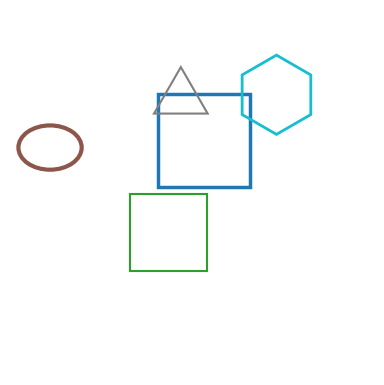[{"shape": "square", "thickness": 2.5, "radius": 0.6, "center": [0.53, 0.635]}, {"shape": "square", "thickness": 1.5, "radius": 0.5, "center": [0.438, 0.396]}, {"shape": "oval", "thickness": 3, "radius": 0.41, "center": [0.13, 0.617]}, {"shape": "triangle", "thickness": 1.5, "radius": 0.4, "center": [0.47, 0.745]}, {"shape": "hexagon", "thickness": 2, "radius": 0.51, "center": [0.718, 0.754]}]